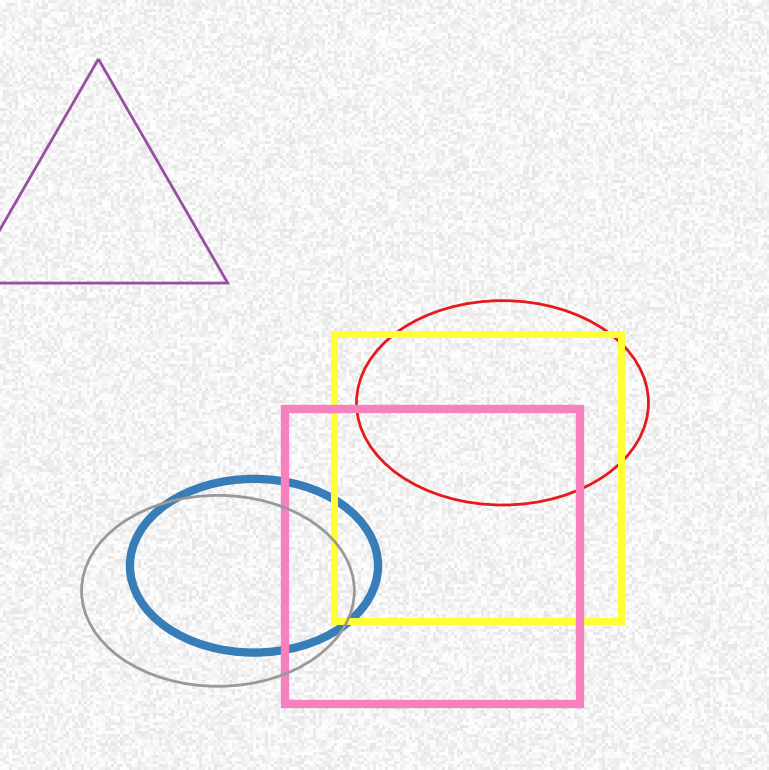[{"shape": "oval", "thickness": 1, "radius": 0.95, "center": [0.653, 0.477]}, {"shape": "oval", "thickness": 3, "radius": 0.81, "center": [0.33, 0.265]}, {"shape": "triangle", "thickness": 1, "radius": 0.97, "center": [0.128, 0.729]}, {"shape": "square", "thickness": 2.5, "radius": 0.93, "center": [0.62, 0.38]}, {"shape": "square", "thickness": 3, "radius": 0.96, "center": [0.562, 0.278]}, {"shape": "oval", "thickness": 1, "radius": 0.89, "center": [0.283, 0.233]}]